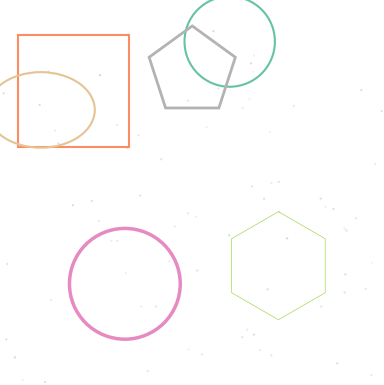[{"shape": "circle", "thickness": 1.5, "radius": 0.59, "center": [0.597, 0.892]}, {"shape": "square", "thickness": 1.5, "radius": 0.72, "center": [0.191, 0.763]}, {"shape": "circle", "thickness": 2.5, "radius": 0.72, "center": [0.324, 0.263]}, {"shape": "hexagon", "thickness": 0.5, "radius": 0.7, "center": [0.723, 0.31]}, {"shape": "oval", "thickness": 1.5, "radius": 0.7, "center": [0.106, 0.715]}, {"shape": "pentagon", "thickness": 2, "radius": 0.59, "center": [0.499, 0.815]}]